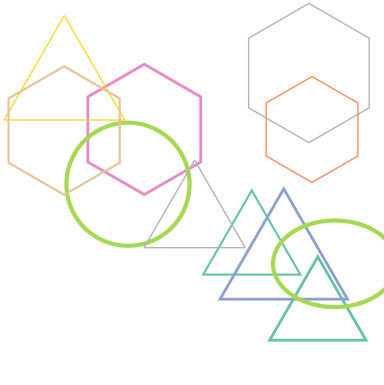[{"shape": "triangle", "thickness": 2, "radius": 0.72, "center": [0.825, 0.189]}, {"shape": "triangle", "thickness": 1.5, "radius": 0.73, "center": [0.654, 0.36]}, {"shape": "hexagon", "thickness": 1, "radius": 0.69, "center": [0.81, 0.664]}, {"shape": "triangle", "thickness": 2, "radius": 0.96, "center": [0.737, 0.318]}, {"shape": "hexagon", "thickness": 2, "radius": 0.85, "center": [0.375, 0.664]}, {"shape": "oval", "thickness": 3, "radius": 0.8, "center": [0.87, 0.315]}, {"shape": "circle", "thickness": 3, "radius": 0.8, "center": [0.332, 0.521]}, {"shape": "triangle", "thickness": 1, "radius": 0.9, "center": [0.167, 0.779]}, {"shape": "hexagon", "thickness": 1.5, "radius": 0.83, "center": [0.167, 0.661]}, {"shape": "triangle", "thickness": 1, "radius": 0.76, "center": [0.506, 0.433]}, {"shape": "hexagon", "thickness": 1, "radius": 0.9, "center": [0.802, 0.81]}]